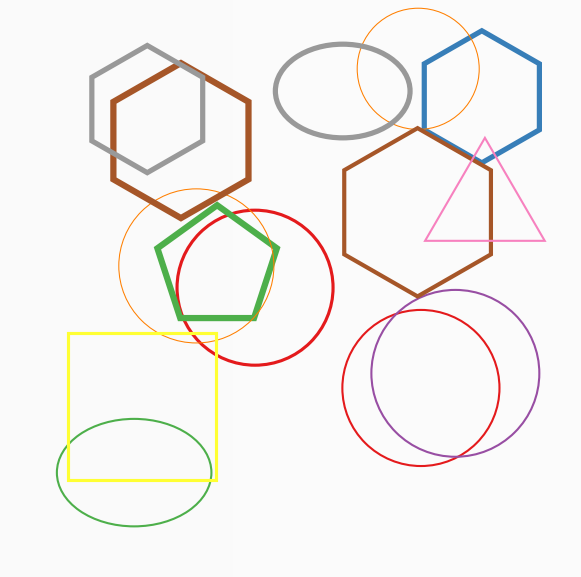[{"shape": "circle", "thickness": 1.5, "radius": 0.67, "center": [0.439, 0.501]}, {"shape": "circle", "thickness": 1, "radius": 0.68, "center": [0.724, 0.327]}, {"shape": "hexagon", "thickness": 2.5, "radius": 0.57, "center": [0.829, 0.832]}, {"shape": "oval", "thickness": 1, "radius": 0.66, "center": [0.231, 0.181]}, {"shape": "pentagon", "thickness": 3, "radius": 0.54, "center": [0.374, 0.536]}, {"shape": "circle", "thickness": 1, "radius": 0.72, "center": [0.783, 0.353]}, {"shape": "circle", "thickness": 0.5, "radius": 0.67, "center": [0.338, 0.539]}, {"shape": "circle", "thickness": 0.5, "radius": 0.52, "center": [0.719, 0.88]}, {"shape": "square", "thickness": 1.5, "radius": 0.64, "center": [0.245, 0.295]}, {"shape": "hexagon", "thickness": 3, "radius": 0.67, "center": [0.311, 0.756]}, {"shape": "hexagon", "thickness": 2, "radius": 0.73, "center": [0.718, 0.632]}, {"shape": "triangle", "thickness": 1, "radius": 0.59, "center": [0.834, 0.642]}, {"shape": "oval", "thickness": 2.5, "radius": 0.58, "center": [0.59, 0.842]}, {"shape": "hexagon", "thickness": 2.5, "radius": 0.55, "center": [0.253, 0.81]}]